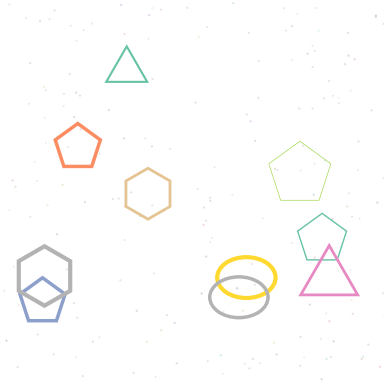[{"shape": "pentagon", "thickness": 1, "radius": 0.33, "center": [0.837, 0.379]}, {"shape": "triangle", "thickness": 1.5, "radius": 0.31, "center": [0.329, 0.818]}, {"shape": "pentagon", "thickness": 2.5, "radius": 0.31, "center": [0.202, 0.618]}, {"shape": "pentagon", "thickness": 2.5, "radius": 0.31, "center": [0.11, 0.217]}, {"shape": "triangle", "thickness": 2, "radius": 0.43, "center": [0.855, 0.277]}, {"shape": "pentagon", "thickness": 0.5, "radius": 0.42, "center": [0.779, 0.548]}, {"shape": "oval", "thickness": 3, "radius": 0.38, "center": [0.64, 0.279]}, {"shape": "hexagon", "thickness": 2, "radius": 0.33, "center": [0.384, 0.497]}, {"shape": "hexagon", "thickness": 3, "radius": 0.39, "center": [0.116, 0.283]}, {"shape": "oval", "thickness": 2.5, "radius": 0.38, "center": [0.621, 0.228]}]